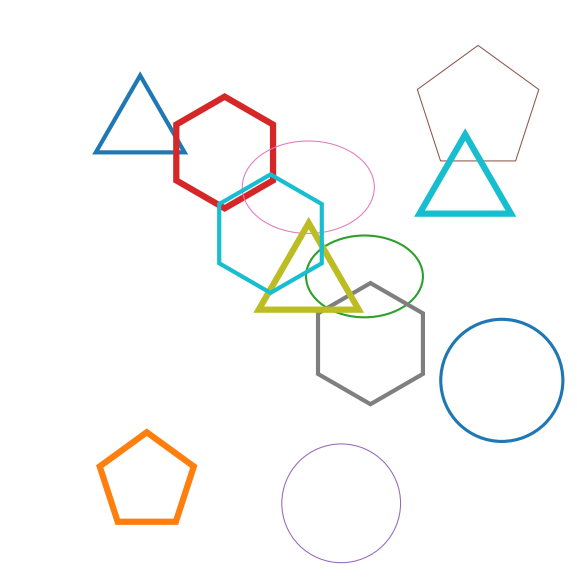[{"shape": "triangle", "thickness": 2, "radius": 0.44, "center": [0.243, 0.78]}, {"shape": "circle", "thickness": 1.5, "radius": 0.53, "center": [0.869, 0.34]}, {"shape": "pentagon", "thickness": 3, "radius": 0.43, "center": [0.254, 0.165]}, {"shape": "oval", "thickness": 1, "radius": 0.51, "center": [0.631, 0.521]}, {"shape": "hexagon", "thickness": 3, "radius": 0.48, "center": [0.389, 0.735]}, {"shape": "circle", "thickness": 0.5, "radius": 0.51, "center": [0.591, 0.128]}, {"shape": "pentagon", "thickness": 0.5, "radius": 0.55, "center": [0.828, 0.81]}, {"shape": "oval", "thickness": 0.5, "radius": 0.57, "center": [0.534, 0.675]}, {"shape": "hexagon", "thickness": 2, "radius": 0.52, "center": [0.642, 0.404]}, {"shape": "triangle", "thickness": 3, "radius": 0.5, "center": [0.535, 0.513]}, {"shape": "hexagon", "thickness": 2, "radius": 0.51, "center": [0.468, 0.595]}, {"shape": "triangle", "thickness": 3, "radius": 0.46, "center": [0.806, 0.675]}]